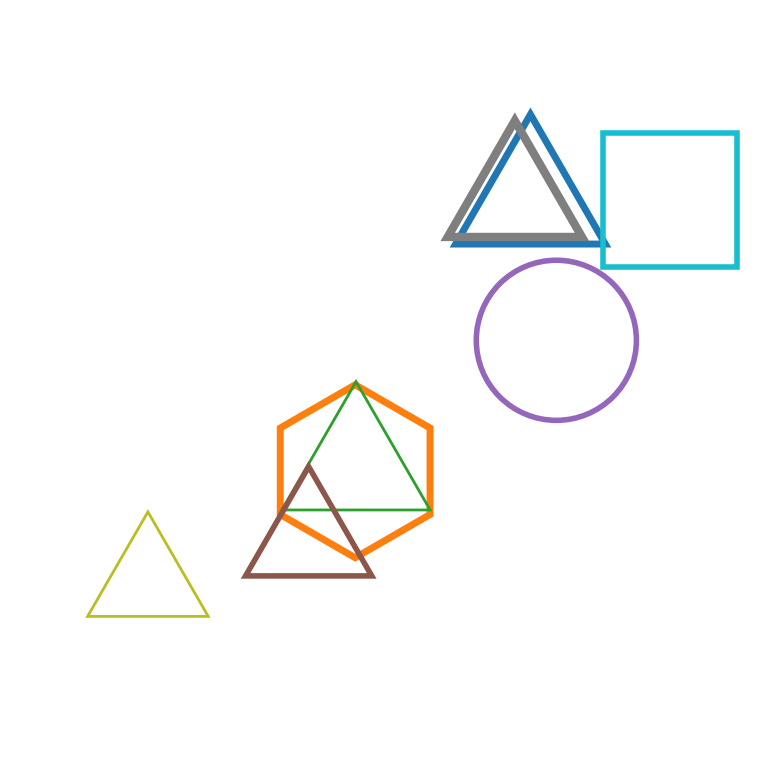[{"shape": "triangle", "thickness": 2.5, "radius": 0.56, "center": [0.689, 0.739]}, {"shape": "hexagon", "thickness": 2.5, "radius": 0.56, "center": [0.461, 0.388]}, {"shape": "triangle", "thickness": 1, "radius": 0.56, "center": [0.462, 0.393]}, {"shape": "circle", "thickness": 2, "radius": 0.52, "center": [0.723, 0.558]}, {"shape": "triangle", "thickness": 2, "radius": 0.47, "center": [0.401, 0.299]}, {"shape": "triangle", "thickness": 3, "radius": 0.5, "center": [0.669, 0.743]}, {"shape": "triangle", "thickness": 1, "radius": 0.45, "center": [0.192, 0.245]}, {"shape": "square", "thickness": 2, "radius": 0.44, "center": [0.87, 0.74]}]